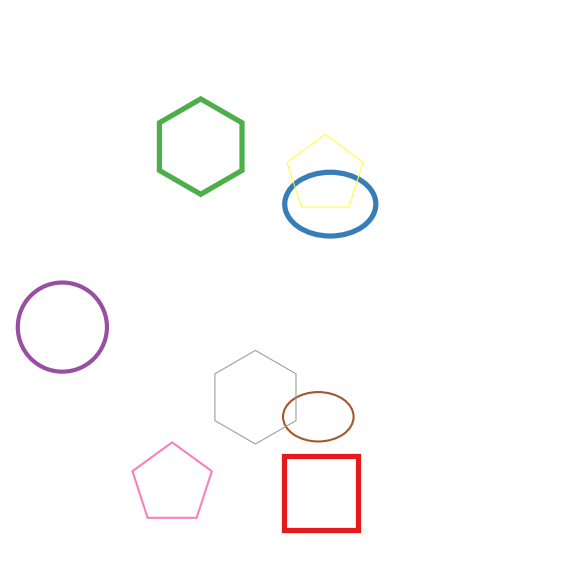[{"shape": "square", "thickness": 2.5, "radius": 0.32, "center": [0.556, 0.145]}, {"shape": "oval", "thickness": 2.5, "radius": 0.39, "center": [0.572, 0.646]}, {"shape": "hexagon", "thickness": 2.5, "radius": 0.41, "center": [0.348, 0.745]}, {"shape": "circle", "thickness": 2, "radius": 0.39, "center": [0.108, 0.433]}, {"shape": "pentagon", "thickness": 0.5, "radius": 0.35, "center": [0.563, 0.697]}, {"shape": "oval", "thickness": 1, "radius": 0.31, "center": [0.551, 0.277]}, {"shape": "pentagon", "thickness": 1, "radius": 0.36, "center": [0.298, 0.161]}, {"shape": "hexagon", "thickness": 0.5, "radius": 0.41, "center": [0.442, 0.311]}]